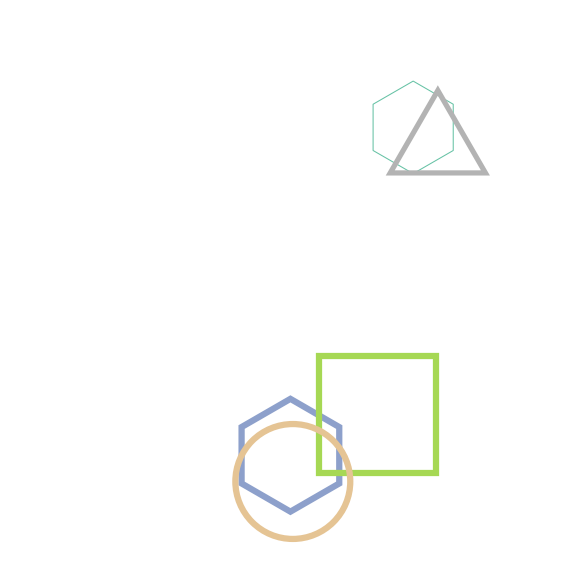[{"shape": "hexagon", "thickness": 0.5, "radius": 0.4, "center": [0.715, 0.779]}, {"shape": "hexagon", "thickness": 3, "radius": 0.49, "center": [0.503, 0.211]}, {"shape": "square", "thickness": 3, "radius": 0.5, "center": [0.654, 0.281]}, {"shape": "circle", "thickness": 3, "radius": 0.5, "center": [0.507, 0.165]}, {"shape": "triangle", "thickness": 2.5, "radius": 0.48, "center": [0.758, 0.747]}]